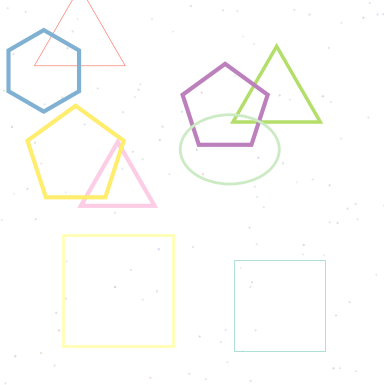[{"shape": "square", "thickness": 0.5, "radius": 0.59, "center": [0.725, 0.207]}, {"shape": "square", "thickness": 2, "radius": 0.72, "center": [0.306, 0.246]}, {"shape": "triangle", "thickness": 0.5, "radius": 0.68, "center": [0.207, 0.897]}, {"shape": "hexagon", "thickness": 3, "radius": 0.53, "center": [0.114, 0.816]}, {"shape": "triangle", "thickness": 2.5, "radius": 0.66, "center": [0.719, 0.749]}, {"shape": "triangle", "thickness": 3, "radius": 0.55, "center": [0.306, 0.521]}, {"shape": "pentagon", "thickness": 3, "radius": 0.58, "center": [0.585, 0.718]}, {"shape": "oval", "thickness": 2, "radius": 0.64, "center": [0.597, 0.612]}, {"shape": "pentagon", "thickness": 3, "radius": 0.66, "center": [0.196, 0.594]}]